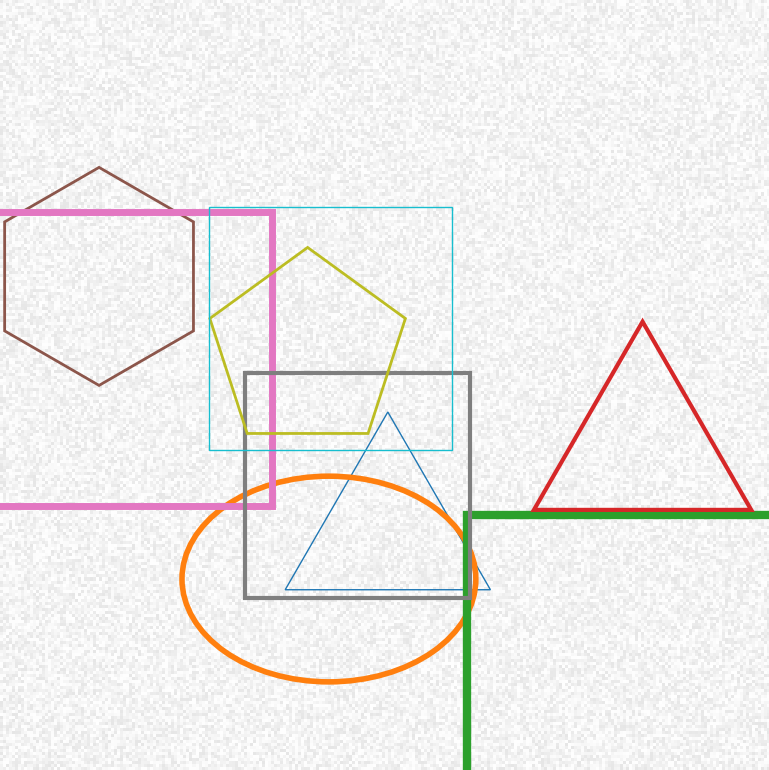[{"shape": "triangle", "thickness": 0.5, "radius": 0.77, "center": [0.504, 0.311]}, {"shape": "oval", "thickness": 2, "radius": 0.95, "center": [0.427, 0.248]}, {"shape": "square", "thickness": 3, "radius": 0.99, "center": [0.805, 0.133]}, {"shape": "triangle", "thickness": 1.5, "radius": 0.81, "center": [0.835, 0.419]}, {"shape": "hexagon", "thickness": 1, "radius": 0.71, "center": [0.129, 0.641]}, {"shape": "square", "thickness": 2.5, "radius": 0.95, "center": [0.162, 0.534]}, {"shape": "square", "thickness": 1.5, "radius": 0.73, "center": [0.464, 0.37]}, {"shape": "pentagon", "thickness": 1, "radius": 0.67, "center": [0.4, 0.545]}, {"shape": "square", "thickness": 0.5, "radius": 0.79, "center": [0.429, 0.574]}]